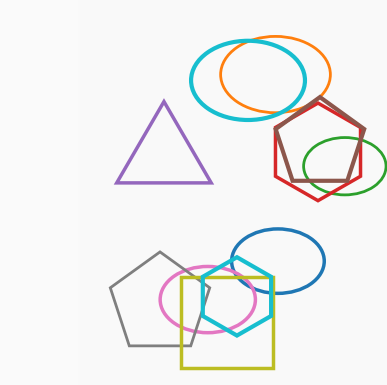[{"shape": "oval", "thickness": 2.5, "radius": 0.6, "center": [0.717, 0.322]}, {"shape": "oval", "thickness": 2, "radius": 0.71, "center": [0.711, 0.806]}, {"shape": "oval", "thickness": 2, "radius": 0.53, "center": [0.89, 0.568]}, {"shape": "hexagon", "thickness": 2.5, "radius": 0.63, "center": [0.821, 0.606]}, {"shape": "triangle", "thickness": 2.5, "radius": 0.7, "center": [0.423, 0.595]}, {"shape": "pentagon", "thickness": 3, "radius": 0.6, "center": [0.826, 0.628]}, {"shape": "oval", "thickness": 2.5, "radius": 0.61, "center": [0.536, 0.222]}, {"shape": "pentagon", "thickness": 2, "radius": 0.67, "center": [0.413, 0.211]}, {"shape": "square", "thickness": 2.5, "radius": 0.59, "center": [0.585, 0.161]}, {"shape": "oval", "thickness": 3, "radius": 0.73, "center": [0.64, 0.791]}, {"shape": "hexagon", "thickness": 3, "radius": 0.51, "center": [0.611, 0.23]}]